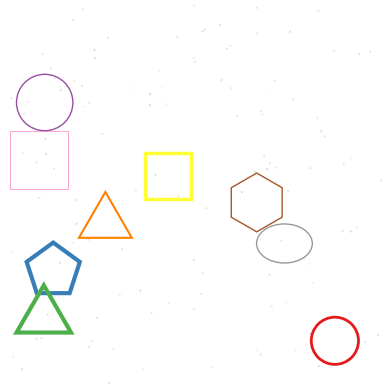[{"shape": "circle", "thickness": 2, "radius": 0.31, "center": [0.87, 0.115]}, {"shape": "pentagon", "thickness": 3, "radius": 0.36, "center": [0.138, 0.297]}, {"shape": "triangle", "thickness": 3, "radius": 0.41, "center": [0.114, 0.177]}, {"shape": "circle", "thickness": 1, "radius": 0.37, "center": [0.116, 0.734]}, {"shape": "triangle", "thickness": 1.5, "radius": 0.4, "center": [0.274, 0.422]}, {"shape": "square", "thickness": 2.5, "radius": 0.3, "center": [0.435, 0.542]}, {"shape": "hexagon", "thickness": 1, "radius": 0.38, "center": [0.667, 0.474]}, {"shape": "square", "thickness": 0.5, "radius": 0.38, "center": [0.101, 0.585]}, {"shape": "oval", "thickness": 1, "radius": 0.36, "center": [0.739, 0.368]}]